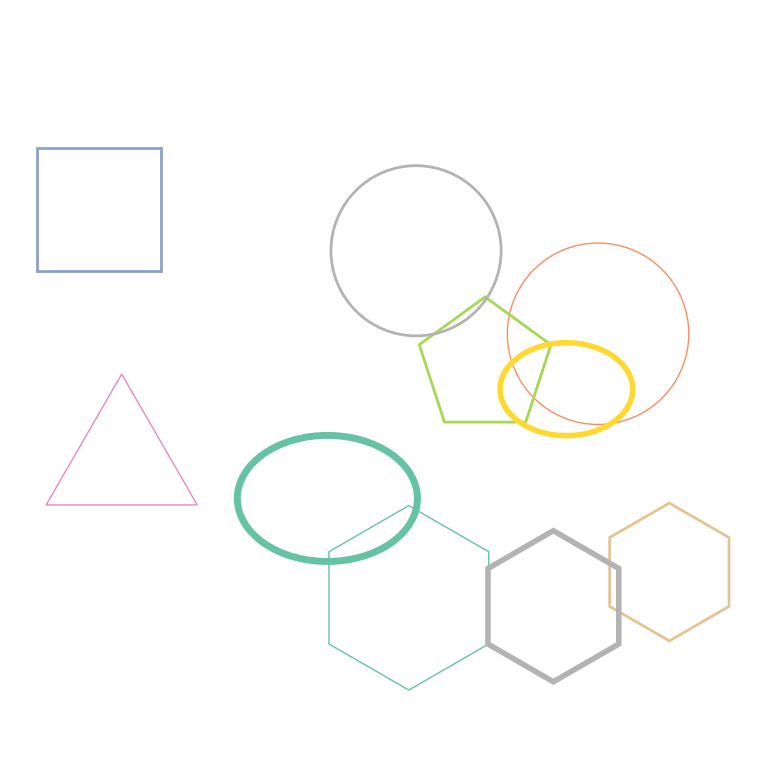[{"shape": "oval", "thickness": 2.5, "radius": 0.58, "center": [0.425, 0.353]}, {"shape": "hexagon", "thickness": 0.5, "radius": 0.6, "center": [0.531, 0.224]}, {"shape": "circle", "thickness": 0.5, "radius": 0.59, "center": [0.777, 0.567]}, {"shape": "square", "thickness": 1, "radius": 0.4, "center": [0.129, 0.728]}, {"shape": "triangle", "thickness": 0.5, "radius": 0.57, "center": [0.158, 0.401]}, {"shape": "pentagon", "thickness": 1, "radius": 0.45, "center": [0.63, 0.525]}, {"shape": "oval", "thickness": 2, "radius": 0.43, "center": [0.736, 0.495]}, {"shape": "hexagon", "thickness": 1, "radius": 0.45, "center": [0.869, 0.257]}, {"shape": "circle", "thickness": 1, "radius": 0.55, "center": [0.54, 0.674]}, {"shape": "hexagon", "thickness": 2, "radius": 0.49, "center": [0.719, 0.213]}]